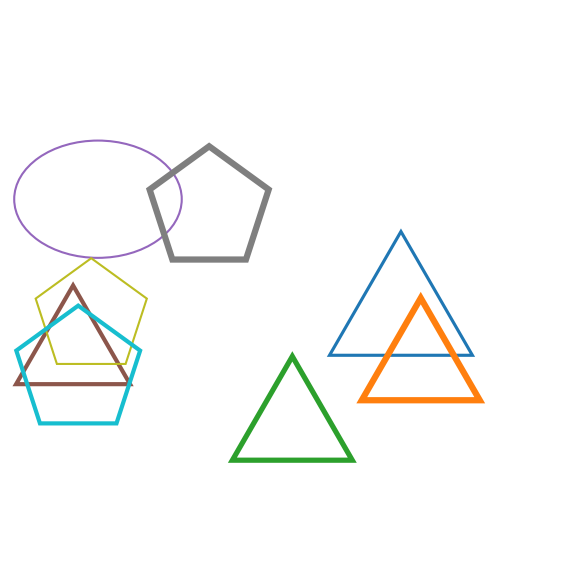[{"shape": "triangle", "thickness": 1.5, "radius": 0.71, "center": [0.694, 0.455]}, {"shape": "triangle", "thickness": 3, "radius": 0.59, "center": [0.729, 0.365]}, {"shape": "triangle", "thickness": 2.5, "radius": 0.6, "center": [0.506, 0.262]}, {"shape": "oval", "thickness": 1, "radius": 0.73, "center": [0.17, 0.654]}, {"shape": "triangle", "thickness": 2, "radius": 0.57, "center": [0.127, 0.391]}, {"shape": "pentagon", "thickness": 3, "radius": 0.54, "center": [0.362, 0.637]}, {"shape": "pentagon", "thickness": 1, "radius": 0.51, "center": [0.158, 0.451]}, {"shape": "pentagon", "thickness": 2, "radius": 0.56, "center": [0.135, 0.357]}]